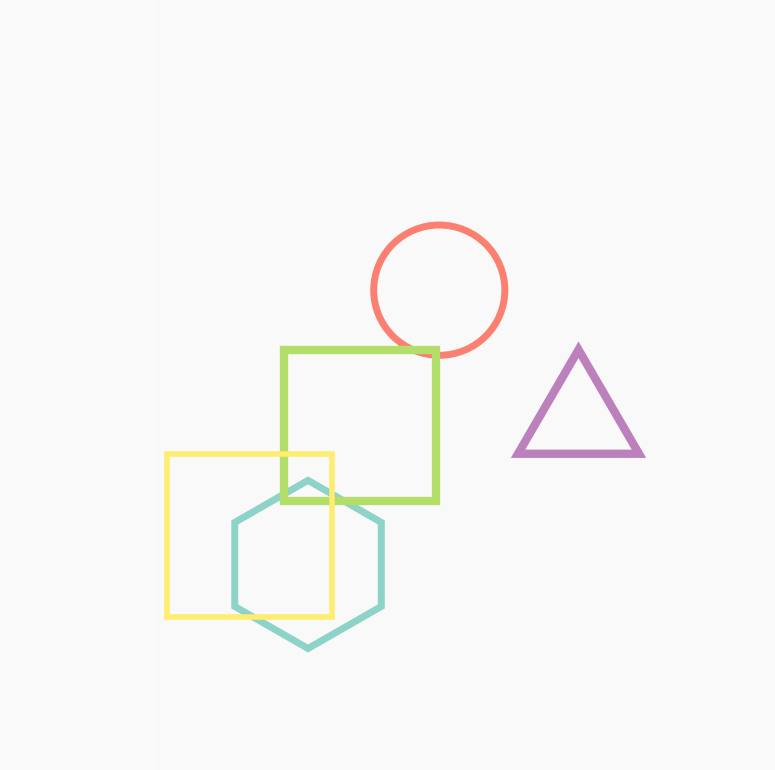[{"shape": "hexagon", "thickness": 2.5, "radius": 0.55, "center": [0.397, 0.267]}, {"shape": "circle", "thickness": 2.5, "radius": 0.42, "center": [0.567, 0.623]}, {"shape": "square", "thickness": 3, "radius": 0.49, "center": [0.464, 0.447]}, {"shape": "triangle", "thickness": 3, "radius": 0.45, "center": [0.746, 0.456]}, {"shape": "square", "thickness": 2, "radius": 0.53, "center": [0.322, 0.304]}]